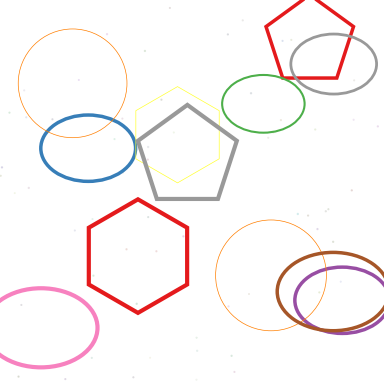[{"shape": "pentagon", "thickness": 2.5, "radius": 0.6, "center": [0.805, 0.894]}, {"shape": "hexagon", "thickness": 3, "radius": 0.74, "center": [0.358, 0.335]}, {"shape": "oval", "thickness": 2.5, "radius": 0.62, "center": [0.229, 0.615]}, {"shape": "oval", "thickness": 1.5, "radius": 0.54, "center": [0.684, 0.73]}, {"shape": "oval", "thickness": 2.5, "radius": 0.62, "center": [0.889, 0.22]}, {"shape": "circle", "thickness": 0.5, "radius": 0.72, "center": [0.704, 0.285]}, {"shape": "circle", "thickness": 0.5, "radius": 0.71, "center": [0.189, 0.784]}, {"shape": "hexagon", "thickness": 0.5, "radius": 0.63, "center": [0.461, 0.65]}, {"shape": "oval", "thickness": 2.5, "radius": 0.73, "center": [0.865, 0.243]}, {"shape": "oval", "thickness": 3, "radius": 0.73, "center": [0.106, 0.149]}, {"shape": "pentagon", "thickness": 3, "radius": 0.68, "center": [0.487, 0.592]}, {"shape": "oval", "thickness": 2, "radius": 0.56, "center": [0.867, 0.834]}]